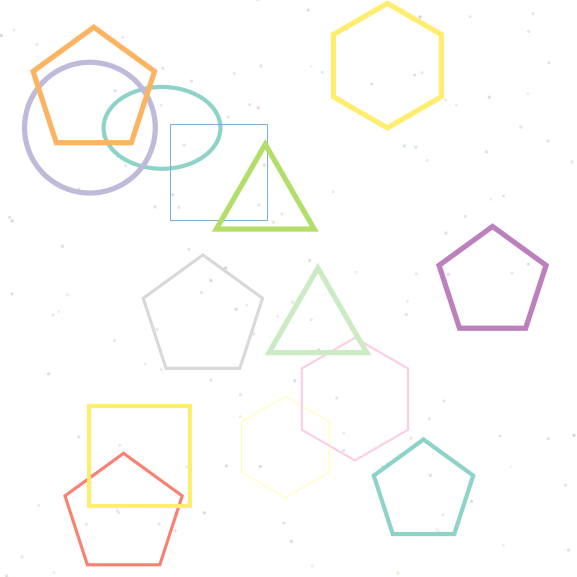[{"shape": "pentagon", "thickness": 2, "radius": 0.45, "center": [0.733, 0.148]}, {"shape": "oval", "thickness": 2, "radius": 0.51, "center": [0.281, 0.778]}, {"shape": "hexagon", "thickness": 0.5, "radius": 0.44, "center": [0.494, 0.225]}, {"shape": "circle", "thickness": 2.5, "radius": 0.57, "center": [0.156, 0.778]}, {"shape": "pentagon", "thickness": 1.5, "radius": 0.53, "center": [0.214, 0.108]}, {"shape": "square", "thickness": 0.5, "radius": 0.42, "center": [0.378, 0.702]}, {"shape": "pentagon", "thickness": 2.5, "radius": 0.55, "center": [0.162, 0.841]}, {"shape": "triangle", "thickness": 2.5, "radius": 0.49, "center": [0.459, 0.651]}, {"shape": "hexagon", "thickness": 1, "radius": 0.53, "center": [0.615, 0.308]}, {"shape": "pentagon", "thickness": 1.5, "radius": 0.54, "center": [0.351, 0.449]}, {"shape": "pentagon", "thickness": 2.5, "radius": 0.49, "center": [0.853, 0.51]}, {"shape": "triangle", "thickness": 2.5, "radius": 0.49, "center": [0.551, 0.437]}, {"shape": "square", "thickness": 2, "radius": 0.43, "center": [0.241, 0.21]}, {"shape": "hexagon", "thickness": 2.5, "radius": 0.54, "center": [0.671, 0.885]}]